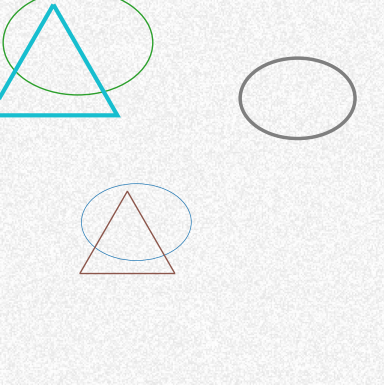[{"shape": "oval", "thickness": 0.5, "radius": 0.71, "center": [0.354, 0.423]}, {"shape": "oval", "thickness": 1, "radius": 0.97, "center": [0.203, 0.889]}, {"shape": "triangle", "thickness": 1, "radius": 0.71, "center": [0.331, 0.361]}, {"shape": "oval", "thickness": 2.5, "radius": 0.75, "center": [0.773, 0.745]}, {"shape": "triangle", "thickness": 3, "radius": 0.96, "center": [0.139, 0.796]}]